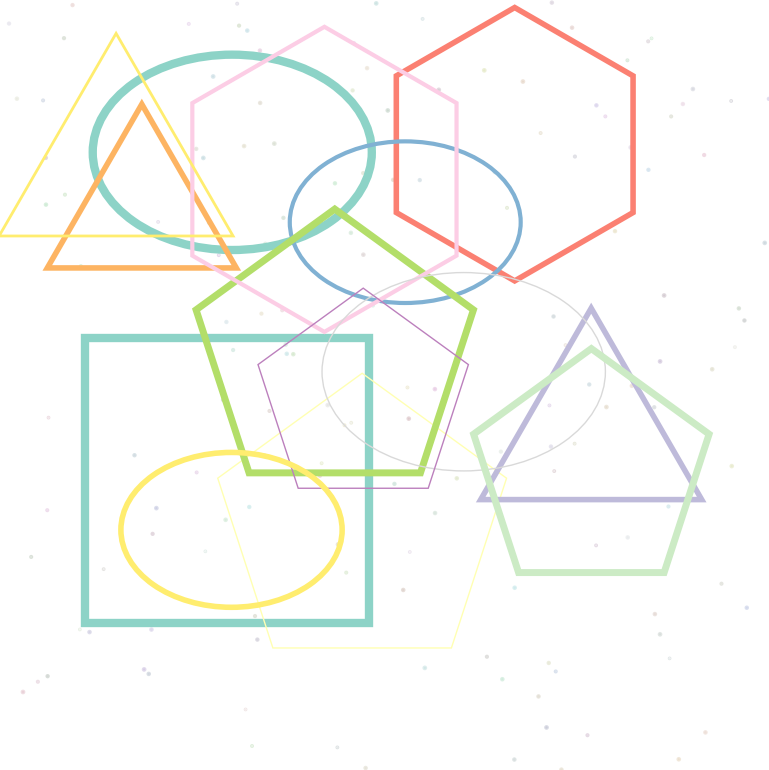[{"shape": "square", "thickness": 3, "radius": 0.92, "center": [0.295, 0.376]}, {"shape": "oval", "thickness": 3, "radius": 0.91, "center": [0.302, 0.802]}, {"shape": "pentagon", "thickness": 0.5, "radius": 0.99, "center": [0.47, 0.318]}, {"shape": "triangle", "thickness": 2, "radius": 0.83, "center": [0.768, 0.434]}, {"shape": "hexagon", "thickness": 2, "radius": 0.89, "center": [0.668, 0.813]}, {"shape": "oval", "thickness": 1.5, "radius": 0.75, "center": [0.526, 0.711]}, {"shape": "triangle", "thickness": 2, "radius": 0.71, "center": [0.184, 0.723]}, {"shape": "pentagon", "thickness": 2.5, "radius": 0.95, "center": [0.435, 0.539]}, {"shape": "hexagon", "thickness": 1.5, "radius": 0.99, "center": [0.421, 0.767]}, {"shape": "oval", "thickness": 0.5, "radius": 0.92, "center": [0.602, 0.517]}, {"shape": "pentagon", "thickness": 0.5, "radius": 0.72, "center": [0.472, 0.482]}, {"shape": "pentagon", "thickness": 2.5, "radius": 0.8, "center": [0.768, 0.386]}, {"shape": "triangle", "thickness": 1, "radius": 0.88, "center": [0.151, 0.781]}, {"shape": "oval", "thickness": 2, "radius": 0.72, "center": [0.301, 0.312]}]